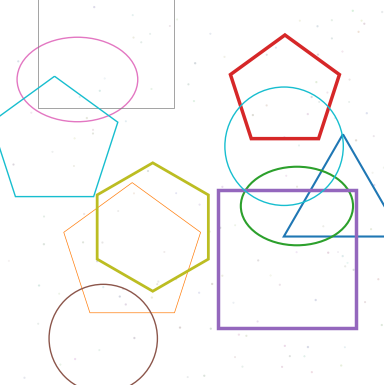[{"shape": "triangle", "thickness": 1.5, "radius": 0.89, "center": [0.891, 0.474]}, {"shape": "pentagon", "thickness": 0.5, "radius": 0.93, "center": [0.343, 0.339]}, {"shape": "oval", "thickness": 1.5, "radius": 0.73, "center": [0.771, 0.465]}, {"shape": "pentagon", "thickness": 2.5, "radius": 0.74, "center": [0.74, 0.76]}, {"shape": "square", "thickness": 2.5, "radius": 0.89, "center": [0.745, 0.328]}, {"shape": "circle", "thickness": 1, "radius": 0.7, "center": [0.268, 0.121]}, {"shape": "oval", "thickness": 1, "radius": 0.78, "center": [0.201, 0.794]}, {"shape": "square", "thickness": 0.5, "radius": 0.88, "center": [0.275, 0.896]}, {"shape": "hexagon", "thickness": 2, "radius": 0.83, "center": [0.397, 0.41]}, {"shape": "circle", "thickness": 1, "radius": 0.77, "center": [0.738, 0.62]}, {"shape": "pentagon", "thickness": 1, "radius": 0.86, "center": [0.142, 0.629]}]